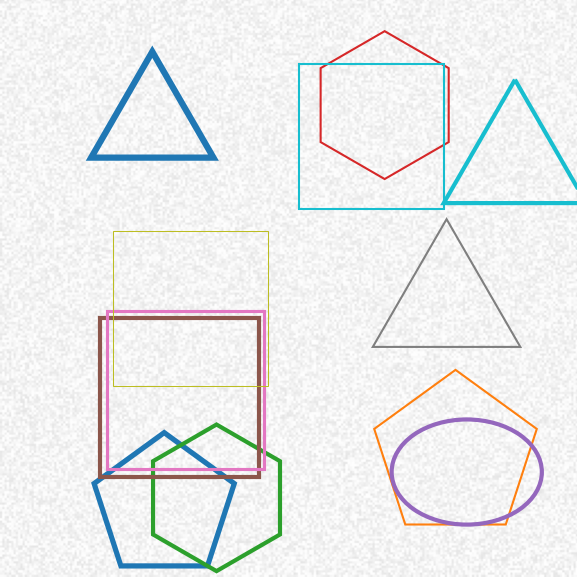[{"shape": "pentagon", "thickness": 2.5, "radius": 0.64, "center": [0.284, 0.122]}, {"shape": "triangle", "thickness": 3, "radius": 0.61, "center": [0.264, 0.787]}, {"shape": "pentagon", "thickness": 1, "radius": 0.74, "center": [0.789, 0.211]}, {"shape": "hexagon", "thickness": 2, "radius": 0.63, "center": [0.375, 0.137]}, {"shape": "hexagon", "thickness": 1, "radius": 0.64, "center": [0.666, 0.817]}, {"shape": "oval", "thickness": 2, "radius": 0.65, "center": [0.808, 0.182]}, {"shape": "square", "thickness": 2, "radius": 0.69, "center": [0.311, 0.311]}, {"shape": "square", "thickness": 1.5, "radius": 0.68, "center": [0.321, 0.324]}, {"shape": "triangle", "thickness": 1, "radius": 0.74, "center": [0.773, 0.472]}, {"shape": "square", "thickness": 0.5, "radius": 0.67, "center": [0.33, 0.465]}, {"shape": "square", "thickness": 1, "radius": 0.63, "center": [0.644, 0.763]}, {"shape": "triangle", "thickness": 2, "radius": 0.71, "center": [0.892, 0.719]}]